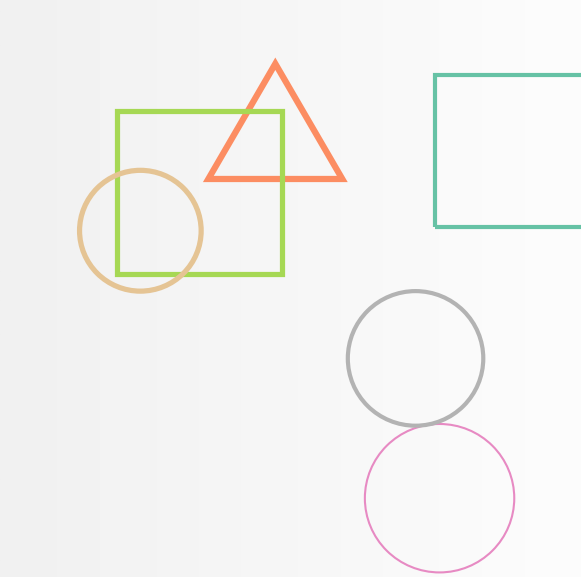[{"shape": "square", "thickness": 2, "radius": 0.66, "center": [0.879, 0.738]}, {"shape": "triangle", "thickness": 3, "radius": 0.67, "center": [0.474, 0.756]}, {"shape": "circle", "thickness": 1, "radius": 0.64, "center": [0.756, 0.136]}, {"shape": "square", "thickness": 2.5, "radius": 0.71, "center": [0.343, 0.666]}, {"shape": "circle", "thickness": 2.5, "radius": 0.52, "center": [0.241, 0.6]}, {"shape": "circle", "thickness": 2, "radius": 0.58, "center": [0.715, 0.379]}]